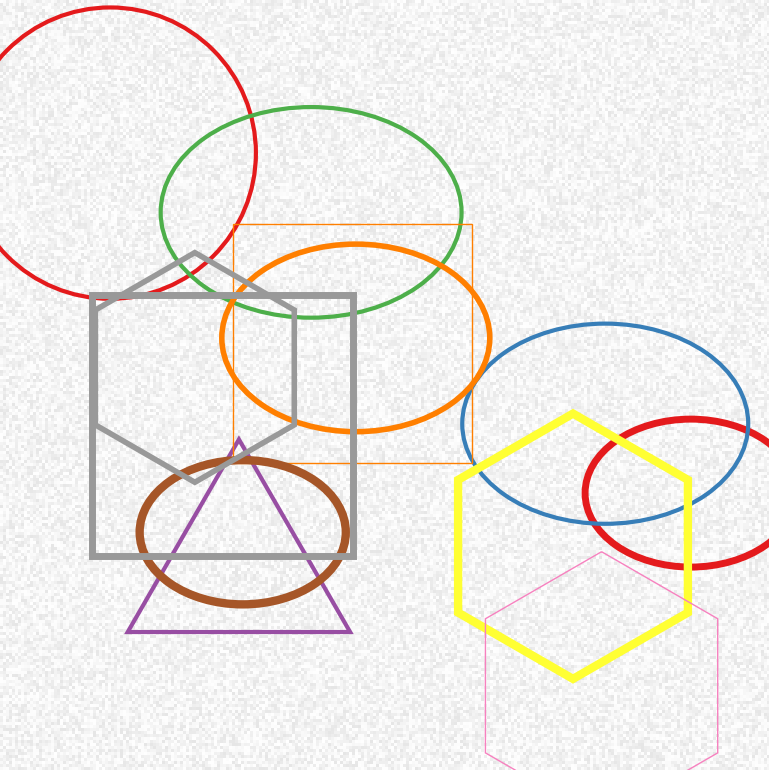[{"shape": "circle", "thickness": 1.5, "radius": 0.95, "center": [0.143, 0.801]}, {"shape": "oval", "thickness": 2.5, "radius": 0.69, "center": [0.897, 0.36]}, {"shape": "oval", "thickness": 1.5, "radius": 0.93, "center": [0.786, 0.45]}, {"shape": "oval", "thickness": 1.5, "radius": 0.98, "center": [0.404, 0.724]}, {"shape": "triangle", "thickness": 1.5, "radius": 0.83, "center": [0.31, 0.263]}, {"shape": "square", "thickness": 0.5, "radius": 0.77, "center": [0.458, 0.554]}, {"shape": "oval", "thickness": 2, "radius": 0.87, "center": [0.462, 0.561]}, {"shape": "hexagon", "thickness": 3, "radius": 0.86, "center": [0.744, 0.291]}, {"shape": "oval", "thickness": 3, "radius": 0.67, "center": [0.315, 0.309]}, {"shape": "hexagon", "thickness": 0.5, "radius": 0.87, "center": [0.781, 0.109]}, {"shape": "square", "thickness": 2.5, "radius": 0.85, "center": [0.289, 0.447]}, {"shape": "hexagon", "thickness": 2, "radius": 0.75, "center": [0.253, 0.523]}]